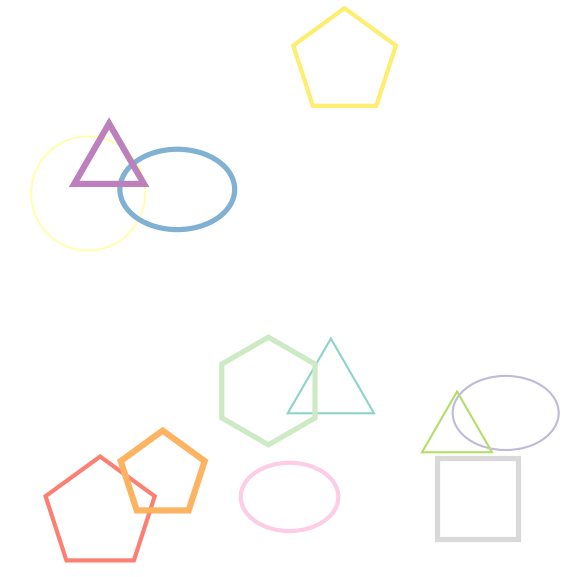[{"shape": "triangle", "thickness": 1, "radius": 0.43, "center": [0.573, 0.327]}, {"shape": "circle", "thickness": 1, "radius": 0.49, "center": [0.153, 0.664]}, {"shape": "oval", "thickness": 1, "radius": 0.46, "center": [0.876, 0.284]}, {"shape": "pentagon", "thickness": 2, "radius": 0.5, "center": [0.173, 0.109]}, {"shape": "oval", "thickness": 2.5, "radius": 0.5, "center": [0.307, 0.671]}, {"shape": "pentagon", "thickness": 3, "radius": 0.38, "center": [0.282, 0.177]}, {"shape": "triangle", "thickness": 1, "radius": 0.35, "center": [0.791, 0.251]}, {"shape": "oval", "thickness": 2, "radius": 0.42, "center": [0.501, 0.139]}, {"shape": "square", "thickness": 2.5, "radius": 0.35, "center": [0.827, 0.136]}, {"shape": "triangle", "thickness": 3, "radius": 0.35, "center": [0.189, 0.716]}, {"shape": "hexagon", "thickness": 2.5, "radius": 0.47, "center": [0.465, 0.322]}, {"shape": "pentagon", "thickness": 2, "radius": 0.47, "center": [0.597, 0.891]}]